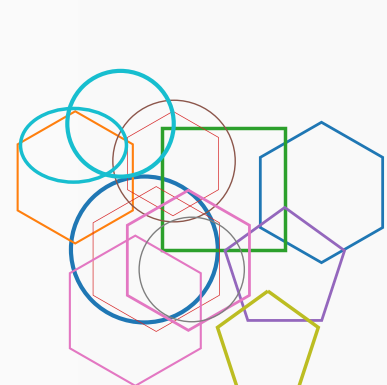[{"shape": "circle", "thickness": 3, "radius": 0.95, "center": [0.373, 0.352]}, {"shape": "hexagon", "thickness": 2, "radius": 0.91, "center": [0.83, 0.5]}, {"shape": "hexagon", "thickness": 1.5, "radius": 0.86, "center": [0.194, 0.539]}, {"shape": "square", "thickness": 2.5, "radius": 0.8, "center": [0.576, 0.509]}, {"shape": "hexagon", "thickness": 0.5, "radius": 0.68, "center": [0.446, 0.575]}, {"shape": "hexagon", "thickness": 0.5, "radius": 0.94, "center": [0.403, 0.327]}, {"shape": "pentagon", "thickness": 2, "radius": 0.81, "center": [0.735, 0.299]}, {"shape": "circle", "thickness": 1, "radius": 0.79, "center": [0.449, 0.582]}, {"shape": "hexagon", "thickness": 1.5, "radius": 0.98, "center": [0.349, 0.193]}, {"shape": "hexagon", "thickness": 2, "radius": 0.91, "center": [0.486, 0.324]}, {"shape": "circle", "thickness": 1, "radius": 0.68, "center": [0.495, 0.3]}, {"shape": "pentagon", "thickness": 2.5, "radius": 0.68, "center": [0.691, 0.107]}, {"shape": "oval", "thickness": 2.5, "radius": 0.68, "center": [0.19, 0.623]}, {"shape": "circle", "thickness": 3, "radius": 0.69, "center": [0.311, 0.679]}]